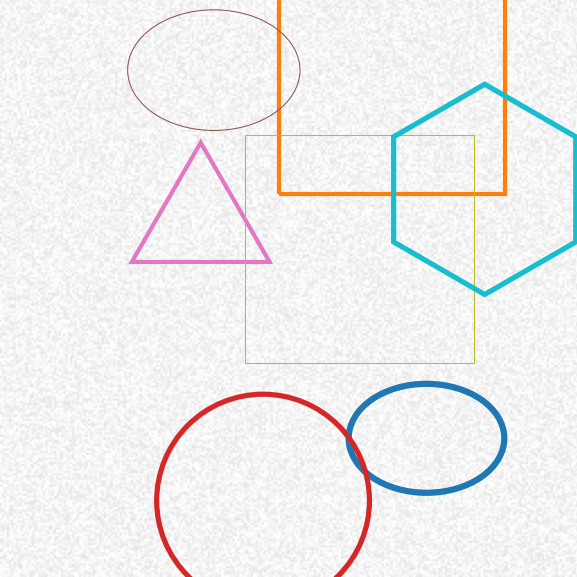[{"shape": "oval", "thickness": 3, "radius": 0.67, "center": [0.738, 0.24]}, {"shape": "square", "thickness": 2, "radius": 0.98, "center": [0.679, 0.859]}, {"shape": "circle", "thickness": 2.5, "radius": 0.92, "center": [0.456, 0.132]}, {"shape": "oval", "thickness": 0.5, "radius": 0.75, "center": [0.37, 0.878]}, {"shape": "triangle", "thickness": 2, "radius": 0.69, "center": [0.348, 0.614]}, {"shape": "square", "thickness": 0.5, "radius": 0.99, "center": [0.623, 0.568]}, {"shape": "hexagon", "thickness": 2.5, "radius": 0.91, "center": [0.839, 0.671]}]